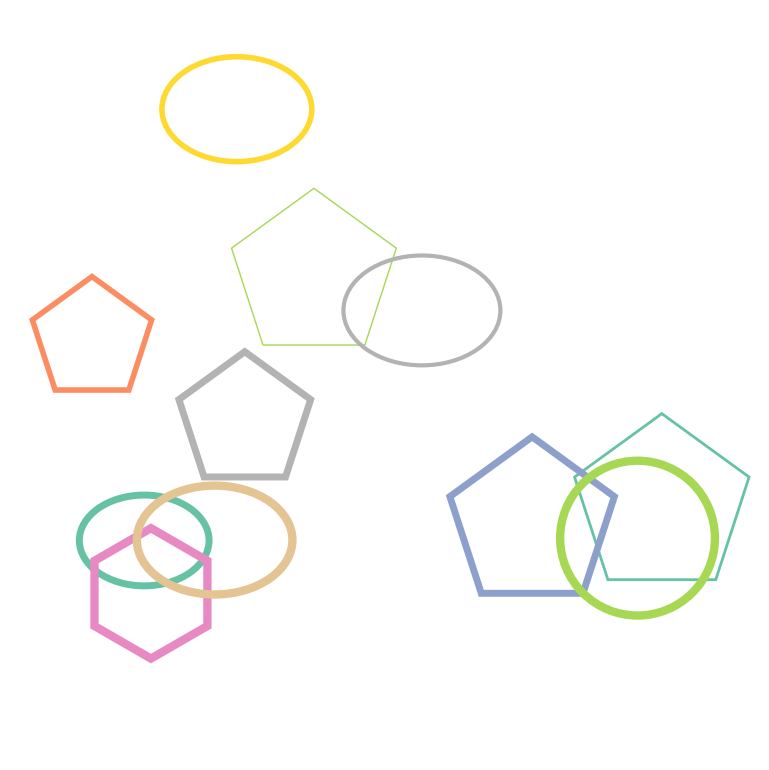[{"shape": "pentagon", "thickness": 1, "radius": 0.6, "center": [0.86, 0.344]}, {"shape": "oval", "thickness": 2.5, "radius": 0.42, "center": [0.187, 0.298]}, {"shape": "pentagon", "thickness": 2, "radius": 0.41, "center": [0.119, 0.559]}, {"shape": "pentagon", "thickness": 2.5, "radius": 0.56, "center": [0.691, 0.32]}, {"shape": "hexagon", "thickness": 3, "radius": 0.42, "center": [0.196, 0.229]}, {"shape": "pentagon", "thickness": 0.5, "radius": 0.56, "center": [0.408, 0.643]}, {"shape": "circle", "thickness": 3, "radius": 0.5, "center": [0.828, 0.301]}, {"shape": "oval", "thickness": 2, "radius": 0.49, "center": [0.308, 0.858]}, {"shape": "oval", "thickness": 3, "radius": 0.51, "center": [0.279, 0.299]}, {"shape": "pentagon", "thickness": 2.5, "radius": 0.45, "center": [0.318, 0.453]}, {"shape": "oval", "thickness": 1.5, "radius": 0.51, "center": [0.548, 0.597]}]